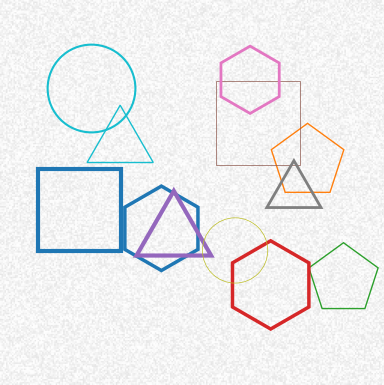[{"shape": "square", "thickness": 3, "radius": 0.54, "center": [0.207, 0.454]}, {"shape": "hexagon", "thickness": 2.5, "radius": 0.55, "center": [0.419, 0.407]}, {"shape": "pentagon", "thickness": 1, "radius": 0.5, "center": [0.799, 0.581]}, {"shape": "pentagon", "thickness": 1, "radius": 0.47, "center": [0.892, 0.275]}, {"shape": "hexagon", "thickness": 2.5, "radius": 0.57, "center": [0.703, 0.26]}, {"shape": "triangle", "thickness": 3, "radius": 0.56, "center": [0.451, 0.392]}, {"shape": "square", "thickness": 0.5, "radius": 0.54, "center": [0.671, 0.68]}, {"shape": "hexagon", "thickness": 2, "radius": 0.44, "center": [0.65, 0.793]}, {"shape": "triangle", "thickness": 2, "radius": 0.41, "center": [0.763, 0.502]}, {"shape": "circle", "thickness": 0.5, "radius": 0.42, "center": [0.611, 0.349]}, {"shape": "circle", "thickness": 1.5, "radius": 0.57, "center": [0.238, 0.77]}, {"shape": "triangle", "thickness": 1, "radius": 0.5, "center": [0.312, 0.628]}]